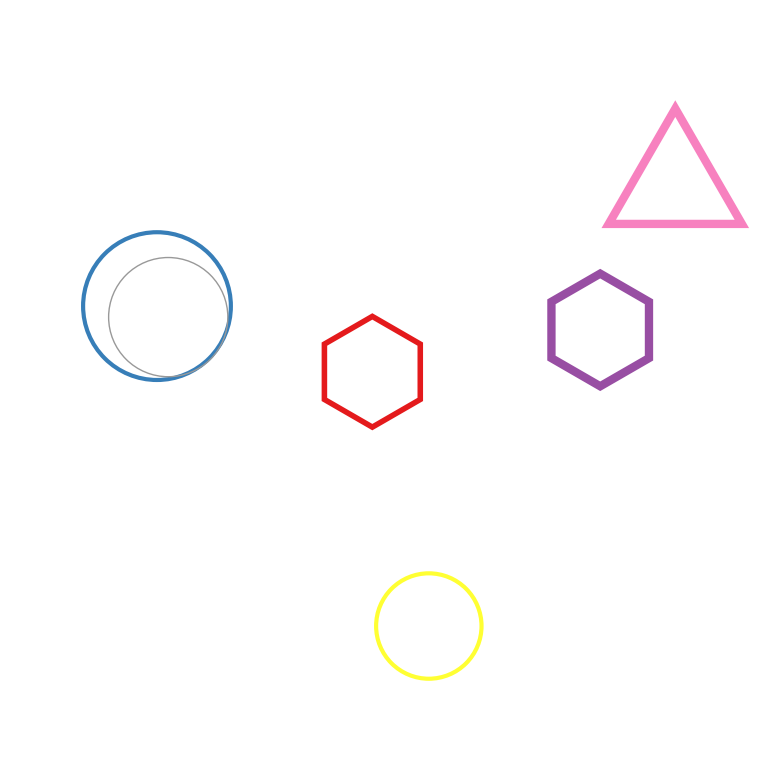[{"shape": "hexagon", "thickness": 2, "radius": 0.36, "center": [0.484, 0.517]}, {"shape": "circle", "thickness": 1.5, "radius": 0.48, "center": [0.204, 0.602]}, {"shape": "hexagon", "thickness": 3, "radius": 0.37, "center": [0.779, 0.571]}, {"shape": "circle", "thickness": 1.5, "radius": 0.34, "center": [0.557, 0.187]}, {"shape": "triangle", "thickness": 3, "radius": 0.5, "center": [0.877, 0.759]}, {"shape": "circle", "thickness": 0.5, "radius": 0.39, "center": [0.218, 0.588]}]